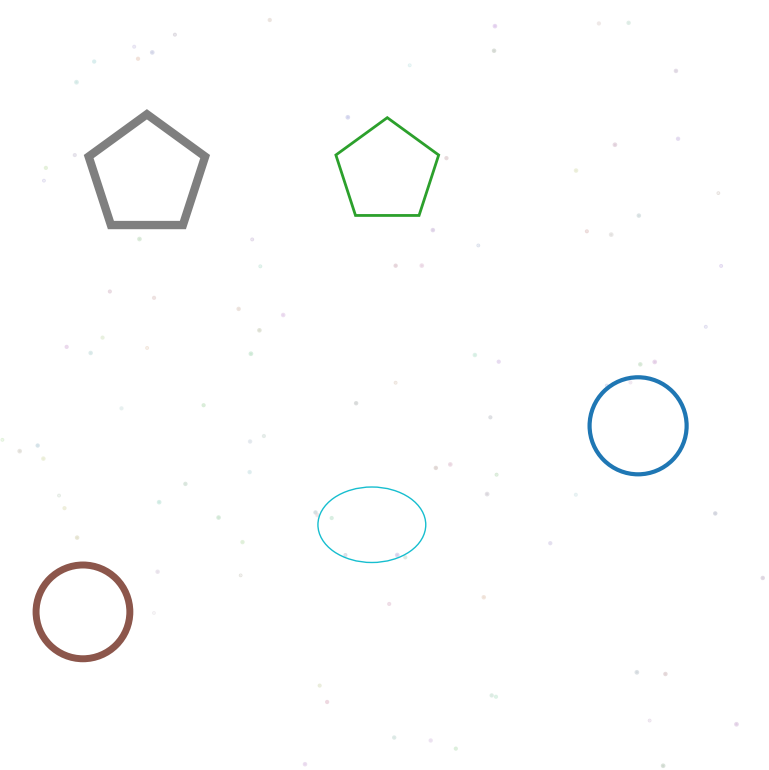[{"shape": "circle", "thickness": 1.5, "radius": 0.32, "center": [0.829, 0.447]}, {"shape": "pentagon", "thickness": 1, "radius": 0.35, "center": [0.503, 0.777]}, {"shape": "circle", "thickness": 2.5, "radius": 0.3, "center": [0.108, 0.205]}, {"shape": "pentagon", "thickness": 3, "radius": 0.4, "center": [0.191, 0.772]}, {"shape": "oval", "thickness": 0.5, "radius": 0.35, "center": [0.483, 0.319]}]